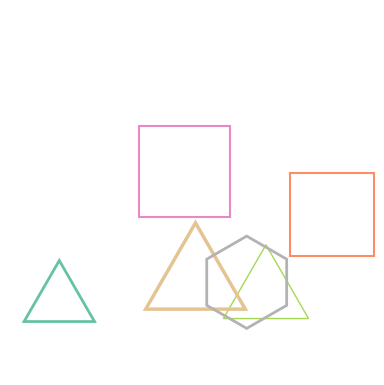[{"shape": "triangle", "thickness": 2, "radius": 0.53, "center": [0.154, 0.218]}, {"shape": "square", "thickness": 1.5, "radius": 0.54, "center": [0.863, 0.443]}, {"shape": "square", "thickness": 1.5, "radius": 0.59, "center": [0.479, 0.555]}, {"shape": "triangle", "thickness": 1, "radius": 0.64, "center": [0.691, 0.236]}, {"shape": "triangle", "thickness": 2.5, "radius": 0.75, "center": [0.508, 0.272]}, {"shape": "hexagon", "thickness": 2, "radius": 0.6, "center": [0.641, 0.267]}]